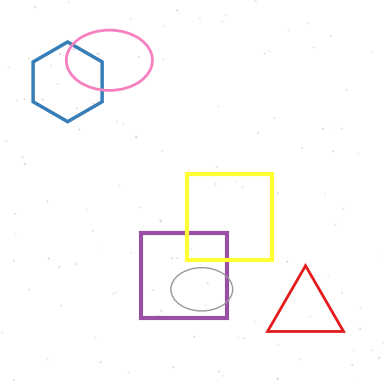[{"shape": "triangle", "thickness": 2, "radius": 0.57, "center": [0.794, 0.196]}, {"shape": "hexagon", "thickness": 2.5, "radius": 0.52, "center": [0.176, 0.787]}, {"shape": "square", "thickness": 3, "radius": 0.55, "center": [0.478, 0.285]}, {"shape": "square", "thickness": 3, "radius": 0.55, "center": [0.596, 0.436]}, {"shape": "oval", "thickness": 2, "radius": 0.56, "center": [0.284, 0.843]}, {"shape": "oval", "thickness": 1, "radius": 0.4, "center": [0.524, 0.249]}]